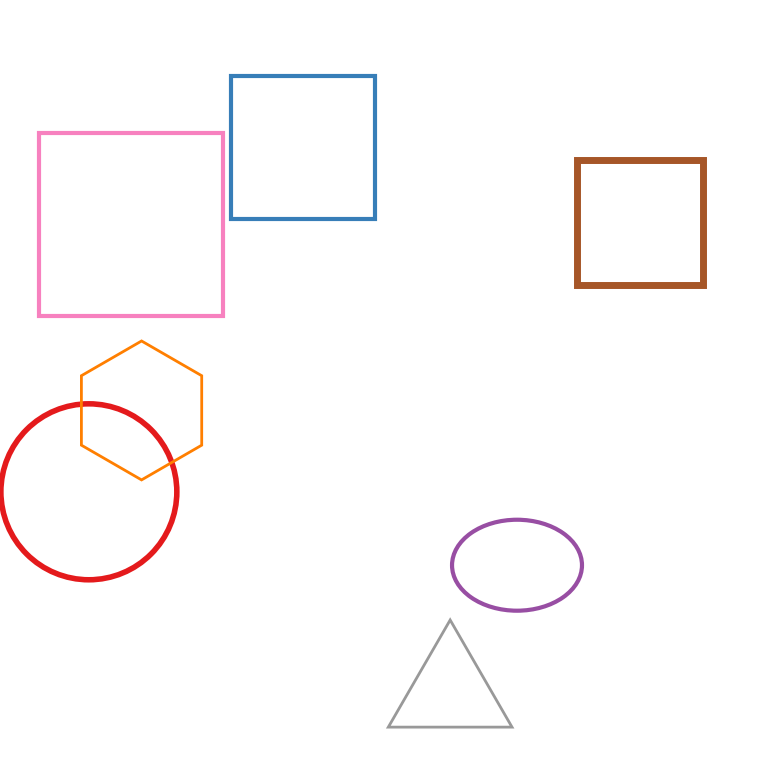[{"shape": "circle", "thickness": 2, "radius": 0.57, "center": [0.115, 0.361]}, {"shape": "square", "thickness": 1.5, "radius": 0.47, "center": [0.393, 0.808]}, {"shape": "oval", "thickness": 1.5, "radius": 0.42, "center": [0.671, 0.266]}, {"shape": "hexagon", "thickness": 1, "radius": 0.45, "center": [0.184, 0.467]}, {"shape": "square", "thickness": 2.5, "radius": 0.41, "center": [0.831, 0.711]}, {"shape": "square", "thickness": 1.5, "radius": 0.6, "center": [0.17, 0.708]}, {"shape": "triangle", "thickness": 1, "radius": 0.46, "center": [0.585, 0.102]}]